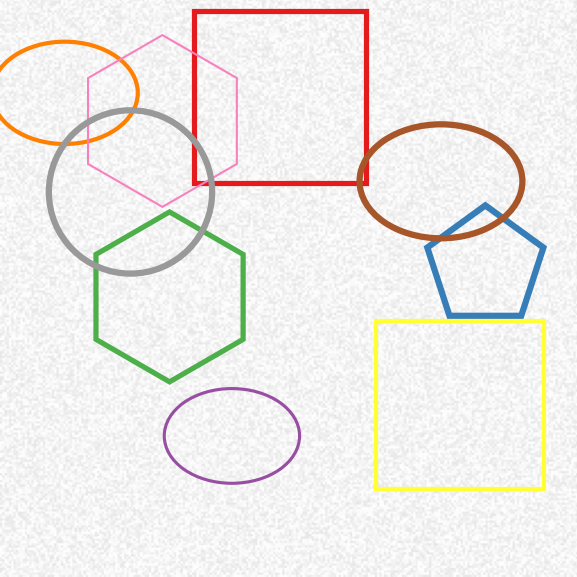[{"shape": "square", "thickness": 2.5, "radius": 0.74, "center": [0.485, 0.831]}, {"shape": "pentagon", "thickness": 3, "radius": 0.53, "center": [0.84, 0.538]}, {"shape": "hexagon", "thickness": 2.5, "radius": 0.74, "center": [0.294, 0.485]}, {"shape": "oval", "thickness": 1.5, "radius": 0.59, "center": [0.402, 0.244]}, {"shape": "oval", "thickness": 2, "radius": 0.63, "center": [0.112, 0.838]}, {"shape": "square", "thickness": 2, "radius": 0.73, "center": [0.797, 0.298]}, {"shape": "oval", "thickness": 3, "radius": 0.7, "center": [0.764, 0.685]}, {"shape": "hexagon", "thickness": 1, "radius": 0.74, "center": [0.281, 0.79]}, {"shape": "circle", "thickness": 3, "radius": 0.71, "center": [0.226, 0.667]}]